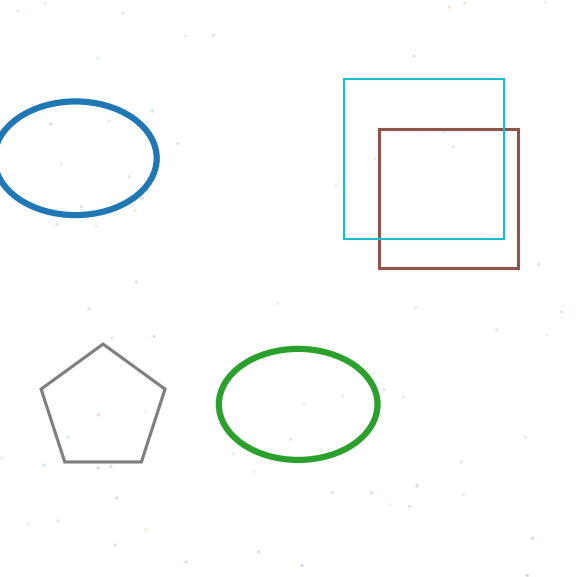[{"shape": "oval", "thickness": 3, "radius": 0.7, "center": [0.131, 0.725]}, {"shape": "oval", "thickness": 3, "radius": 0.69, "center": [0.516, 0.299]}, {"shape": "square", "thickness": 1.5, "radius": 0.6, "center": [0.776, 0.656]}, {"shape": "pentagon", "thickness": 1.5, "radius": 0.56, "center": [0.178, 0.29]}, {"shape": "square", "thickness": 1, "radius": 0.69, "center": [0.734, 0.723]}]